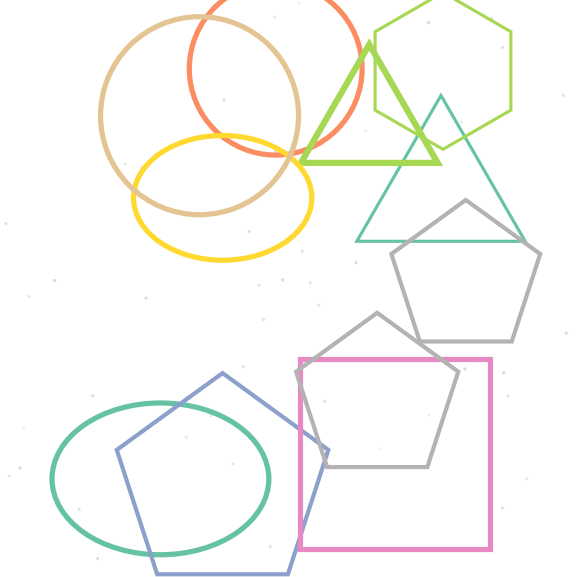[{"shape": "oval", "thickness": 2.5, "radius": 0.94, "center": [0.278, 0.17]}, {"shape": "triangle", "thickness": 1.5, "radius": 0.84, "center": [0.764, 0.665]}, {"shape": "circle", "thickness": 2.5, "radius": 0.75, "center": [0.477, 0.88]}, {"shape": "pentagon", "thickness": 2, "radius": 0.96, "center": [0.385, 0.161]}, {"shape": "square", "thickness": 2.5, "radius": 0.82, "center": [0.684, 0.213]}, {"shape": "triangle", "thickness": 3, "radius": 0.68, "center": [0.639, 0.785]}, {"shape": "hexagon", "thickness": 1.5, "radius": 0.68, "center": [0.767, 0.876]}, {"shape": "oval", "thickness": 2.5, "radius": 0.77, "center": [0.386, 0.657]}, {"shape": "circle", "thickness": 2.5, "radius": 0.86, "center": [0.346, 0.799]}, {"shape": "pentagon", "thickness": 2, "radius": 0.68, "center": [0.807, 0.517]}, {"shape": "pentagon", "thickness": 2, "radius": 0.74, "center": [0.653, 0.31]}]